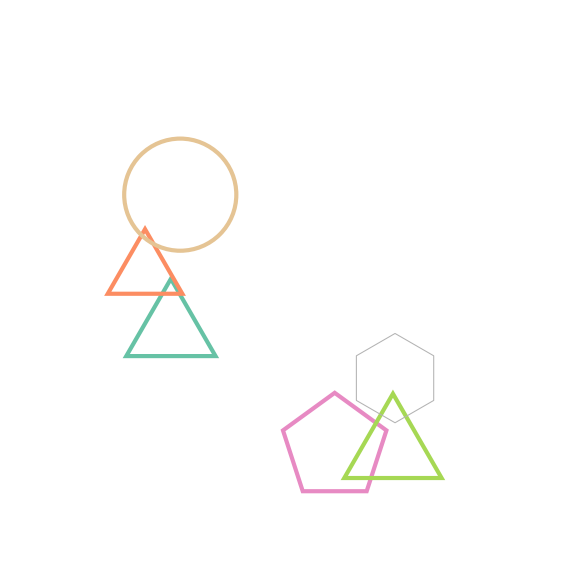[{"shape": "triangle", "thickness": 2, "radius": 0.45, "center": [0.296, 0.427]}, {"shape": "triangle", "thickness": 2, "radius": 0.37, "center": [0.251, 0.528]}, {"shape": "pentagon", "thickness": 2, "radius": 0.47, "center": [0.58, 0.225]}, {"shape": "triangle", "thickness": 2, "radius": 0.49, "center": [0.68, 0.22]}, {"shape": "circle", "thickness": 2, "radius": 0.49, "center": [0.312, 0.662]}, {"shape": "hexagon", "thickness": 0.5, "radius": 0.39, "center": [0.684, 0.344]}]